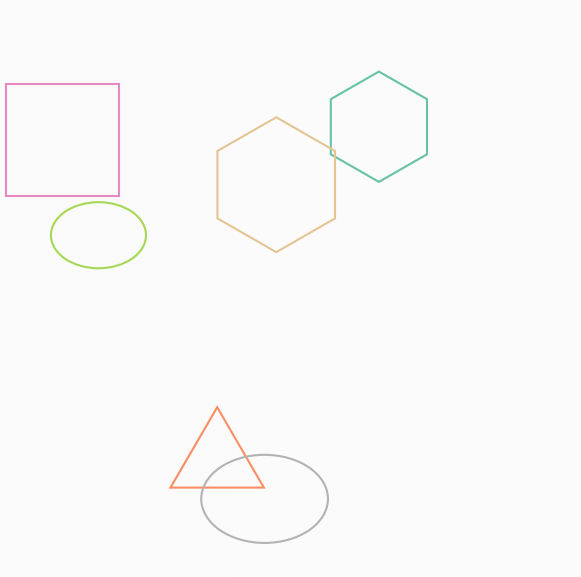[{"shape": "hexagon", "thickness": 1, "radius": 0.48, "center": [0.652, 0.78]}, {"shape": "triangle", "thickness": 1, "radius": 0.46, "center": [0.374, 0.201]}, {"shape": "square", "thickness": 1, "radius": 0.49, "center": [0.108, 0.756]}, {"shape": "oval", "thickness": 1, "radius": 0.41, "center": [0.169, 0.592]}, {"shape": "hexagon", "thickness": 1, "radius": 0.58, "center": [0.475, 0.679]}, {"shape": "oval", "thickness": 1, "radius": 0.54, "center": [0.455, 0.135]}]